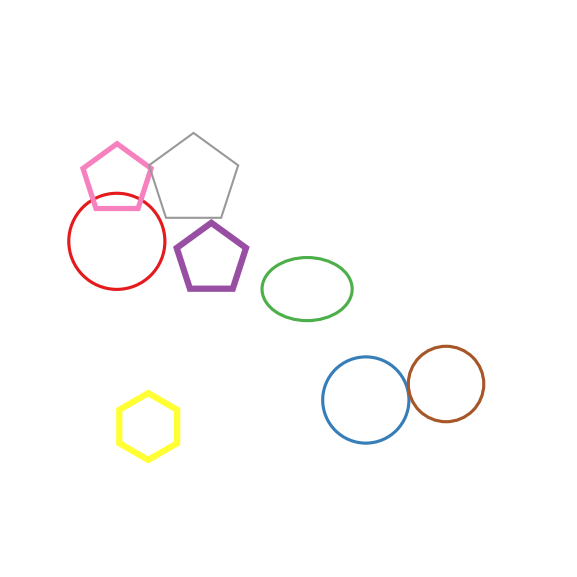[{"shape": "circle", "thickness": 1.5, "radius": 0.42, "center": [0.202, 0.581]}, {"shape": "circle", "thickness": 1.5, "radius": 0.37, "center": [0.633, 0.306]}, {"shape": "oval", "thickness": 1.5, "radius": 0.39, "center": [0.532, 0.499]}, {"shape": "pentagon", "thickness": 3, "radius": 0.32, "center": [0.366, 0.55]}, {"shape": "hexagon", "thickness": 3, "radius": 0.29, "center": [0.257, 0.261]}, {"shape": "circle", "thickness": 1.5, "radius": 0.33, "center": [0.772, 0.334]}, {"shape": "pentagon", "thickness": 2.5, "radius": 0.31, "center": [0.203, 0.688]}, {"shape": "pentagon", "thickness": 1, "radius": 0.41, "center": [0.335, 0.688]}]